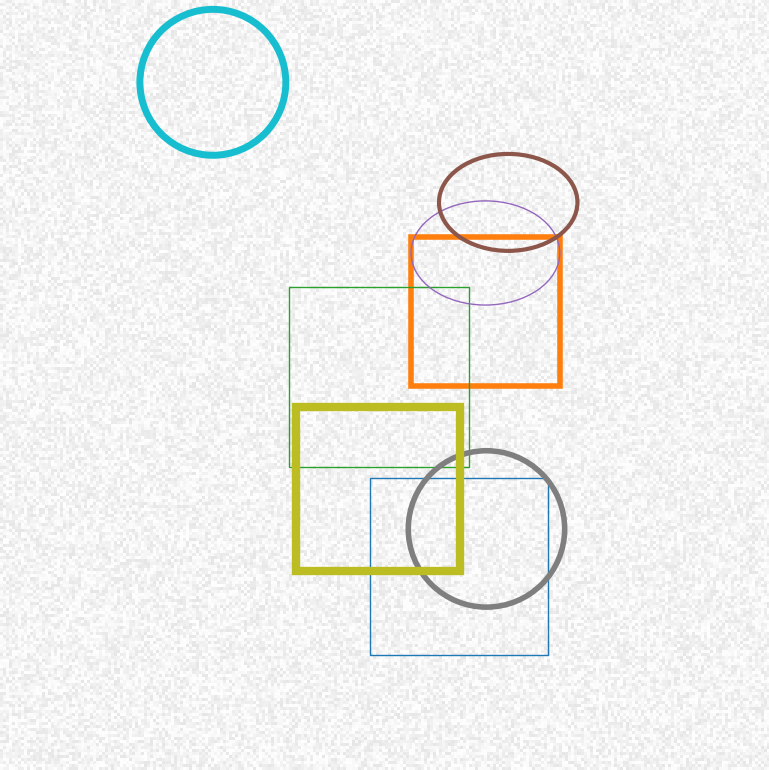[{"shape": "square", "thickness": 0.5, "radius": 0.58, "center": [0.596, 0.264]}, {"shape": "square", "thickness": 2, "radius": 0.48, "center": [0.63, 0.596]}, {"shape": "square", "thickness": 0.5, "radius": 0.59, "center": [0.492, 0.511]}, {"shape": "oval", "thickness": 0.5, "radius": 0.48, "center": [0.63, 0.671]}, {"shape": "oval", "thickness": 1.5, "radius": 0.45, "center": [0.66, 0.737]}, {"shape": "circle", "thickness": 2, "radius": 0.51, "center": [0.632, 0.313]}, {"shape": "square", "thickness": 3, "radius": 0.53, "center": [0.491, 0.364]}, {"shape": "circle", "thickness": 2.5, "radius": 0.47, "center": [0.276, 0.893]}]